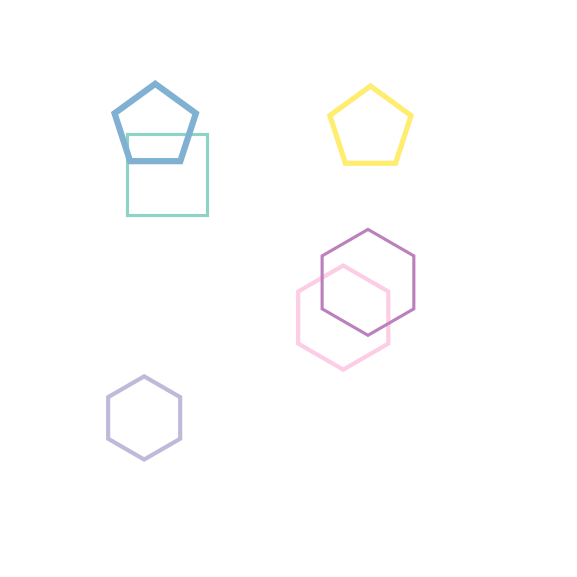[{"shape": "square", "thickness": 1.5, "radius": 0.35, "center": [0.289, 0.697]}, {"shape": "hexagon", "thickness": 2, "radius": 0.36, "center": [0.25, 0.275]}, {"shape": "pentagon", "thickness": 3, "radius": 0.37, "center": [0.269, 0.78]}, {"shape": "hexagon", "thickness": 2, "radius": 0.45, "center": [0.594, 0.449]}, {"shape": "hexagon", "thickness": 1.5, "radius": 0.46, "center": [0.637, 0.51]}, {"shape": "pentagon", "thickness": 2.5, "radius": 0.37, "center": [0.642, 0.776]}]